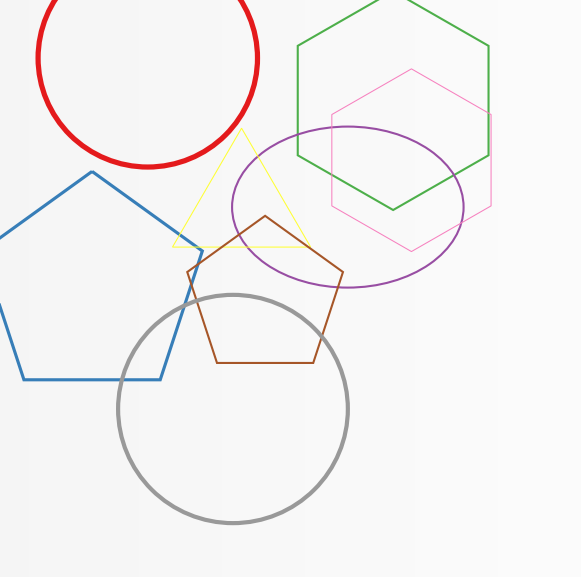[{"shape": "circle", "thickness": 2.5, "radius": 0.94, "center": [0.254, 0.899]}, {"shape": "pentagon", "thickness": 1.5, "radius": 1.0, "center": [0.158, 0.503]}, {"shape": "hexagon", "thickness": 1, "radius": 0.95, "center": [0.676, 0.825]}, {"shape": "oval", "thickness": 1, "radius": 1.0, "center": [0.598, 0.641]}, {"shape": "triangle", "thickness": 0.5, "radius": 0.69, "center": [0.416, 0.64]}, {"shape": "pentagon", "thickness": 1, "radius": 0.7, "center": [0.456, 0.485]}, {"shape": "hexagon", "thickness": 0.5, "radius": 0.79, "center": [0.708, 0.722]}, {"shape": "circle", "thickness": 2, "radius": 0.99, "center": [0.401, 0.291]}]